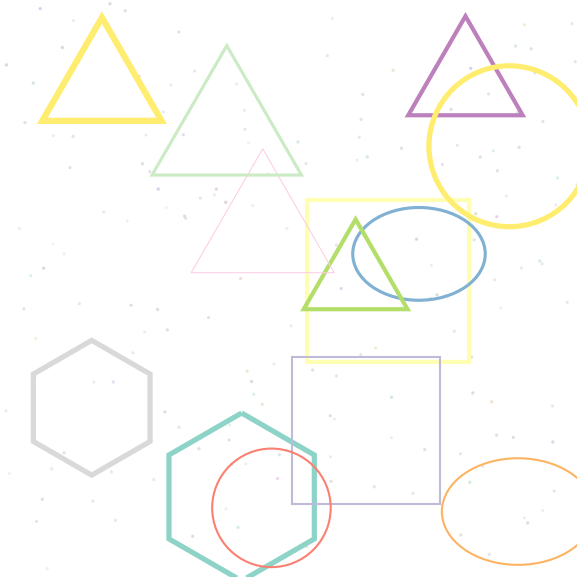[{"shape": "hexagon", "thickness": 2.5, "radius": 0.73, "center": [0.418, 0.139]}, {"shape": "square", "thickness": 2, "radius": 0.7, "center": [0.672, 0.512]}, {"shape": "square", "thickness": 1, "radius": 0.64, "center": [0.633, 0.254]}, {"shape": "circle", "thickness": 1, "radius": 0.51, "center": [0.47, 0.12]}, {"shape": "oval", "thickness": 1.5, "radius": 0.57, "center": [0.726, 0.559]}, {"shape": "oval", "thickness": 1, "radius": 0.66, "center": [0.897, 0.113]}, {"shape": "triangle", "thickness": 2, "radius": 0.52, "center": [0.616, 0.516]}, {"shape": "triangle", "thickness": 0.5, "radius": 0.72, "center": [0.455, 0.598]}, {"shape": "hexagon", "thickness": 2.5, "radius": 0.58, "center": [0.159, 0.293]}, {"shape": "triangle", "thickness": 2, "radius": 0.57, "center": [0.806, 0.857]}, {"shape": "triangle", "thickness": 1.5, "radius": 0.75, "center": [0.393, 0.771]}, {"shape": "triangle", "thickness": 3, "radius": 0.6, "center": [0.176, 0.85]}, {"shape": "circle", "thickness": 2.5, "radius": 0.7, "center": [0.882, 0.746]}]